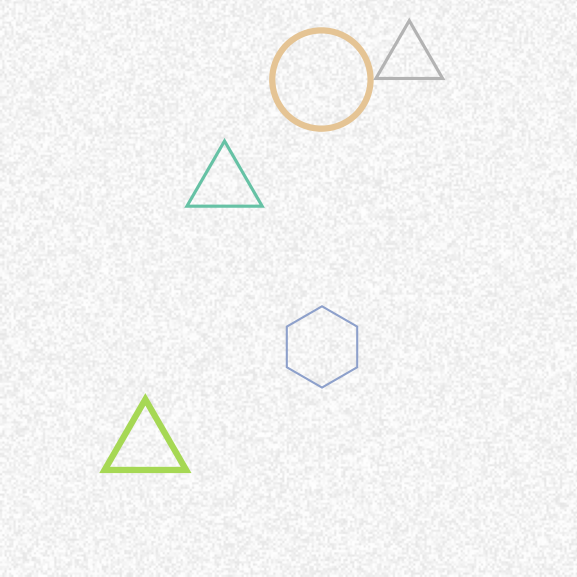[{"shape": "triangle", "thickness": 1.5, "radius": 0.38, "center": [0.389, 0.68]}, {"shape": "hexagon", "thickness": 1, "radius": 0.35, "center": [0.558, 0.398]}, {"shape": "triangle", "thickness": 3, "radius": 0.41, "center": [0.252, 0.226]}, {"shape": "circle", "thickness": 3, "radius": 0.43, "center": [0.557, 0.861]}, {"shape": "triangle", "thickness": 1.5, "radius": 0.33, "center": [0.709, 0.897]}]